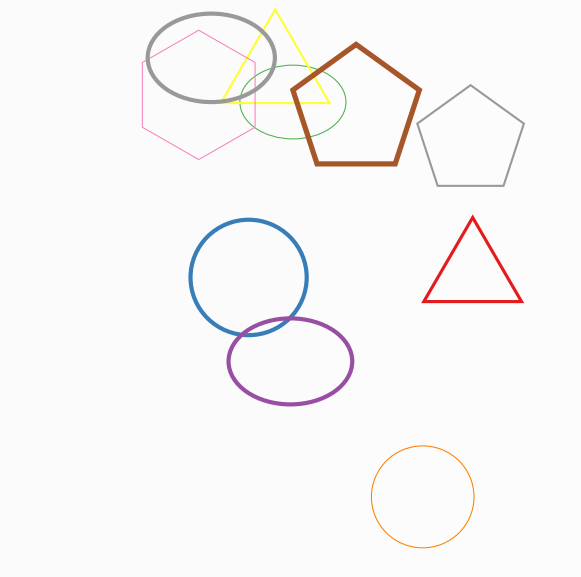[{"shape": "triangle", "thickness": 1.5, "radius": 0.49, "center": [0.813, 0.525]}, {"shape": "circle", "thickness": 2, "radius": 0.5, "center": [0.428, 0.519]}, {"shape": "oval", "thickness": 0.5, "radius": 0.46, "center": [0.504, 0.822]}, {"shape": "oval", "thickness": 2, "radius": 0.53, "center": [0.5, 0.373]}, {"shape": "circle", "thickness": 0.5, "radius": 0.44, "center": [0.727, 0.139]}, {"shape": "triangle", "thickness": 1, "radius": 0.54, "center": [0.473, 0.875]}, {"shape": "pentagon", "thickness": 2.5, "radius": 0.57, "center": [0.613, 0.808]}, {"shape": "hexagon", "thickness": 0.5, "radius": 0.56, "center": [0.342, 0.835]}, {"shape": "pentagon", "thickness": 1, "radius": 0.48, "center": [0.81, 0.755]}, {"shape": "oval", "thickness": 2, "radius": 0.55, "center": [0.363, 0.899]}]